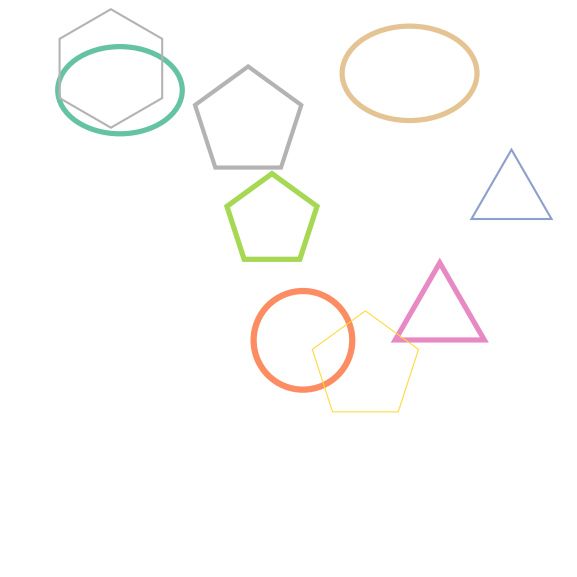[{"shape": "oval", "thickness": 2.5, "radius": 0.54, "center": [0.208, 0.843]}, {"shape": "circle", "thickness": 3, "radius": 0.43, "center": [0.525, 0.41]}, {"shape": "triangle", "thickness": 1, "radius": 0.4, "center": [0.886, 0.66]}, {"shape": "triangle", "thickness": 2.5, "radius": 0.45, "center": [0.762, 0.455]}, {"shape": "pentagon", "thickness": 2.5, "radius": 0.41, "center": [0.471, 0.616]}, {"shape": "pentagon", "thickness": 0.5, "radius": 0.48, "center": [0.633, 0.364]}, {"shape": "oval", "thickness": 2.5, "radius": 0.58, "center": [0.709, 0.872]}, {"shape": "hexagon", "thickness": 1, "radius": 0.51, "center": [0.192, 0.881]}, {"shape": "pentagon", "thickness": 2, "radius": 0.48, "center": [0.43, 0.787]}]